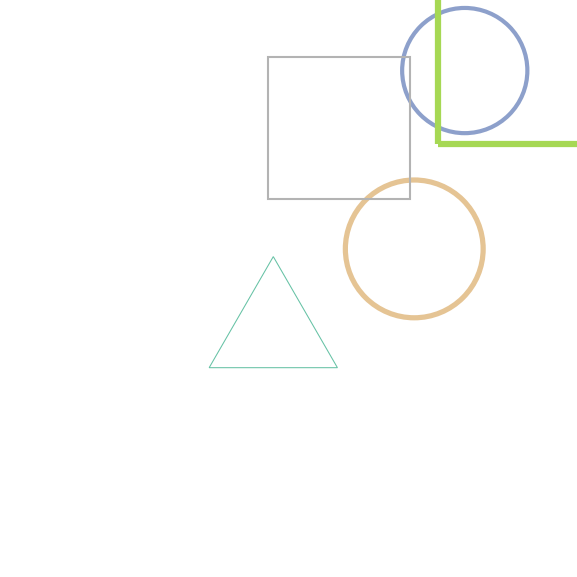[{"shape": "triangle", "thickness": 0.5, "radius": 0.64, "center": [0.473, 0.427]}, {"shape": "circle", "thickness": 2, "radius": 0.54, "center": [0.805, 0.877]}, {"shape": "square", "thickness": 3, "radius": 0.64, "center": [0.888, 0.878]}, {"shape": "circle", "thickness": 2.5, "radius": 0.6, "center": [0.717, 0.568]}, {"shape": "square", "thickness": 1, "radius": 0.61, "center": [0.587, 0.778]}]